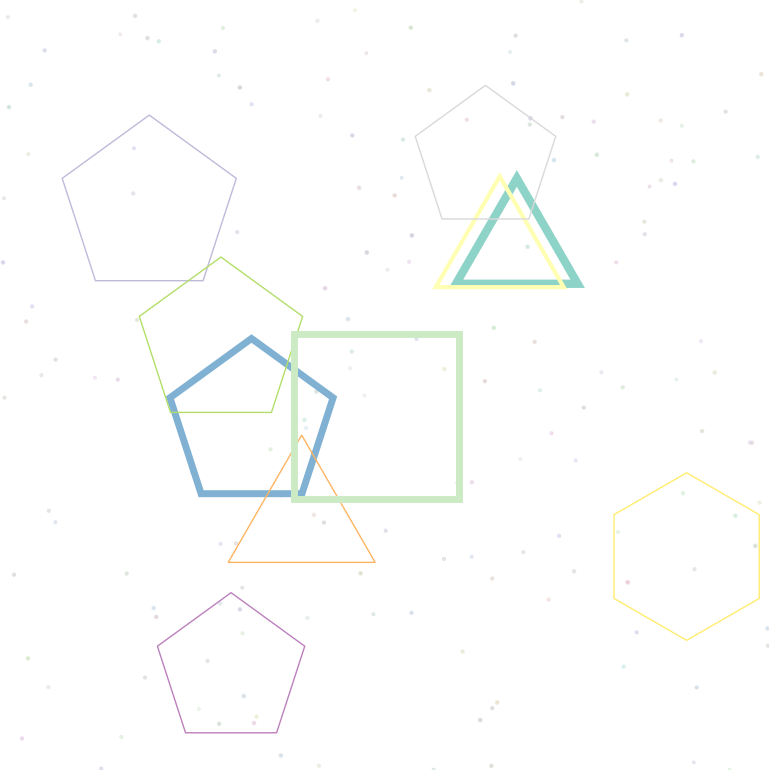[{"shape": "triangle", "thickness": 3, "radius": 0.46, "center": [0.671, 0.677]}, {"shape": "triangle", "thickness": 1.5, "radius": 0.48, "center": [0.649, 0.675]}, {"shape": "pentagon", "thickness": 0.5, "radius": 0.59, "center": [0.194, 0.732]}, {"shape": "pentagon", "thickness": 2.5, "radius": 0.56, "center": [0.327, 0.449]}, {"shape": "triangle", "thickness": 0.5, "radius": 0.55, "center": [0.392, 0.325]}, {"shape": "pentagon", "thickness": 0.5, "radius": 0.56, "center": [0.287, 0.555]}, {"shape": "pentagon", "thickness": 0.5, "radius": 0.48, "center": [0.63, 0.793]}, {"shape": "pentagon", "thickness": 0.5, "radius": 0.5, "center": [0.3, 0.13]}, {"shape": "square", "thickness": 2.5, "radius": 0.54, "center": [0.489, 0.459]}, {"shape": "hexagon", "thickness": 0.5, "radius": 0.54, "center": [0.892, 0.277]}]